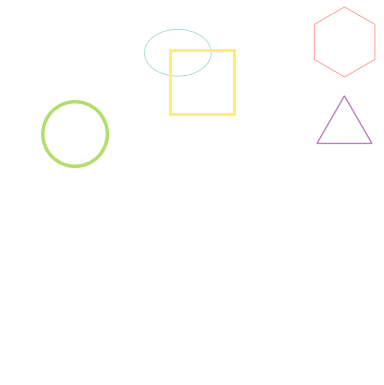[{"shape": "oval", "thickness": 0.5, "radius": 0.43, "center": [0.462, 0.863]}, {"shape": "hexagon", "thickness": 0.5, "radius": 0.45, "center": [0.895, 0.891]}, {"shape": "circle", "thickness": 2.5, "radius": 0.42, "center": [0.195, 0.652]}, {"shape": "triangle", "thickness": 1, "radius": 0.41, "center": [0.895, 0.669]}, {"shape": "square", "thickness": 2, "radius": 0.42, "center": [0.525, 0.787]}]